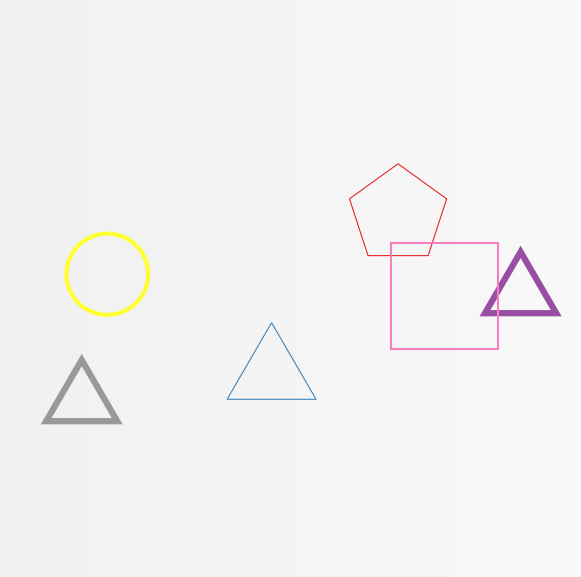[{"shape": "pentagon", "thickness": 0.5, "radius": 0.44, "center": [0.685, 0.628]}, {"shape": "triangle", "thickness": 0.5, "radius": 0.44, "center": [0.467, 0.352]}, {"shape": "triangle", "thickness": 3, "radius": 0.35, "center": [0.896, 0.492]}, {"shape": "circle", "thickness": 2, "radius": 0.35, "center": [0.185, 0.524]}, {"shape": "square", "thickness": 1, "radius": 0.46, "center": [0.765, 0.487]}, {"shape": "triangle", "thickness": 3, "radius": 0.35, "center": [0.141, 0.305]}]